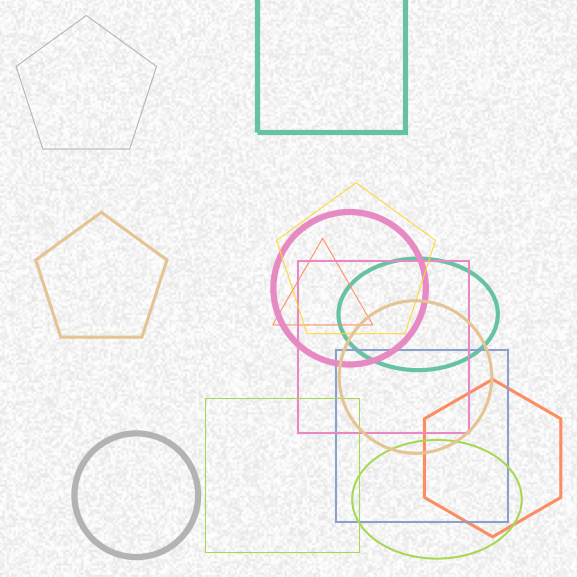[{"shape": "oval", "thickness": 2, "radius": 0.69, "center": [0.724, 0.455]}, {"shape": "square", "thickness": 2.5, "radius": 0.64, "center": [0.573, 0.899]}, {"shape": "hexagon", "thickness": 1.5, "radius": 0.68, "center": [0.853, 0.206]}, {"shape": "triangle", "thickness": 0.5, "radius": 0.5, "center": [0.559, 0.487]}, {"shape": "square", "thickness": 1, "radius": 0.75, "center": [0.731, 0.244]}, {"shape": "circle", "thickness": 3, "radius": 0.66, "center": [0.605, 0.5]}, {"shape": "square", "thickness": 1, "radius": 0.74, "center": [0.664, 0.399]}, {"shape": "square", "thickness": 0.5, "radius": 0.67, "center": [0.489, 0.177]}, {"shape": "oval", "thickness": 1, "radius": 0.73, "center": [0.757, 0.135]}, {"shape": "pentagon", "thickness": 0.5, "radius": 0.72, "center": [0.617, 0.538]}, {"shape": "pentagon", "thickness": 1.5, "radius": 0.6, "center": [0.175, 0.512]}, {"shape": "circle", "thickness": 1.5, "radius": 0.66, "center": [0.72, 0.346]}, {"shape": "pentagon", "thickness": 0.5, "radius": 0.64, "center": [0.149, 0.844]}, {"shape": "circle", "thickness": 3, "radius": 0.54, "center": [0.236, 0.142]}]